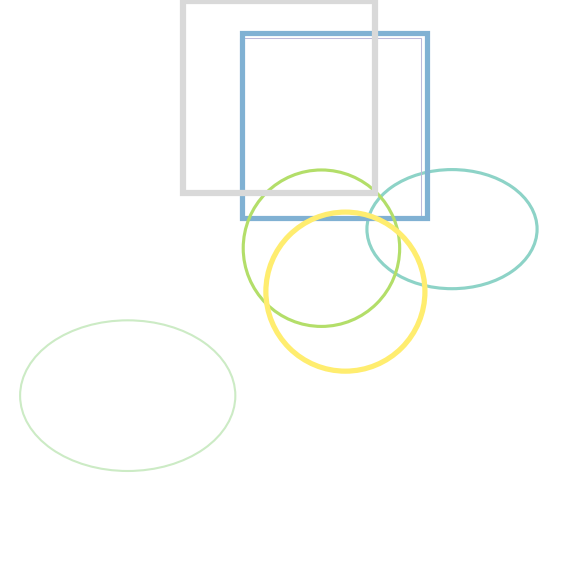[{"shape": "oval", "thickness": 1.5, "radius": 0.74, "center": [0.783, 0.602]}, {"shape": "square", "thickness": 0.5, "radius": 0.79, "center": [0.573, 0.776]}, {"shape": "square", "thickness": 2.5, "radius": 0.8, "center": [0.58, 0.781]}, {"shape": "circle", "thickness": 1.5, "radius": 0.68, "center": [0.557, 0.569]}, {"shape": "square", "thickness": 3, "radius": 0.83, "center": [0.483, 0.832]}, {"shape": "oval", "thickness": 1, "radius": 0.93, "center": [0.221, 0.314]}, {"shape": "circle", "thickness": 2.5, "radius": 0.69, "center": [0.598, 0.494]}]